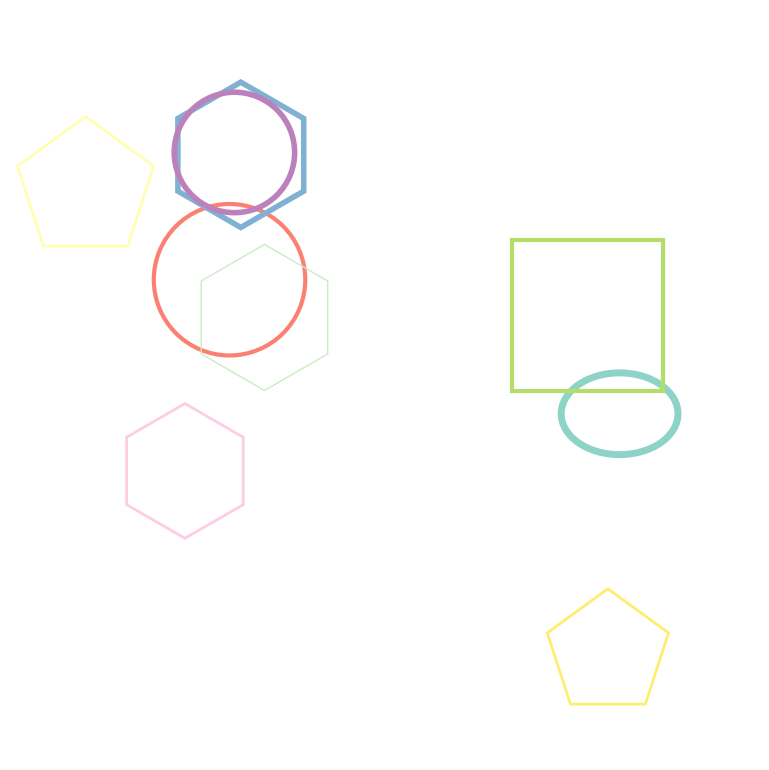[{"shape": "oval", "thickness": 2.5, "radius": 0.38, "center": [0.805, 0.463]}, {"shape": "pentagon", "thickness": 1, "radius": 0.46, "center": [0.111, 0.756]}, {"shape": "circle", "thickness": 1.5, "radius": 0.49, "center": [0.298, 0.637]}, {"shape": "hexagon", "thickness": 2, "radius": 0.47, "center": [0.313, 0.799]}, {"shape": "square", "thickness": 1.5, "radius": 0.49, "center": [0.763, 0.591]}, {"shape": "hexagon", "thickness": 1, "radius": 0.44, "center": [0.24, 0.388]}, {"shape": "circle", "thickness": 2, "radius": 0.39, "center": [0.304, 0.802]}, {"shape": "hexagon", "thickness": 0.5, "radius": 0.47, "center": [0.343, 0.588]}, {"shape": "pentagon", "thickness": 1, "radius": 0.41, "center": [0.789, 0.153]}]